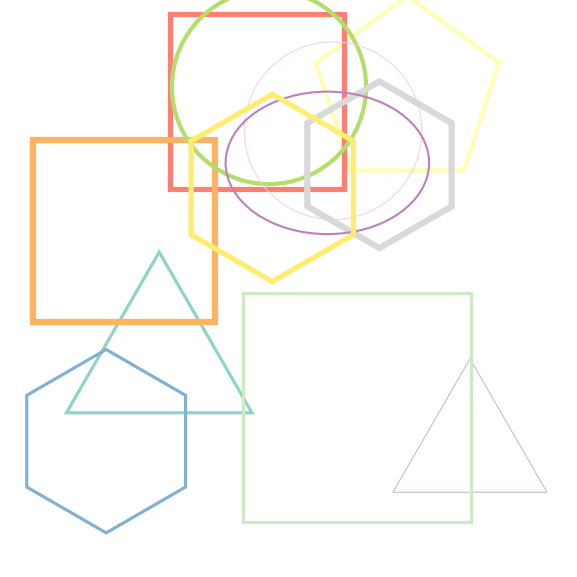[{"shape": "triangle", "thickness": 1.5, "radius": 0.93, "center": [0.276, 0.377]}, {"shape": "pentagon", "thickness": 2, "radius": 0.83, "center": [0.705, 0.839]}, {"shape": "triangle", "thickness": 0.5, "radius": 0.77, "center": [0.814, 0.224]}, {"shape": "square", "thickness": 2.5, "radius": 0.76, "center": [0.445, 0.824]}, {"shape": "hexagon", "thickness": 1.5, "radius": 0.79, "center": [0.184, 0.235]}, {"shape": "square", "thickness": 3, "radius": 0.79, "center": [0.214, 0.599]}, {"shape": "circle", "thickness": 2, "radius": 0.84, "center": [0.466, 0.849]}, {"shape": "circle", "thickness": 0.5, "radius": 0.77, "center": [0.577, 0.773]}, {"shape": "hexagon", "thickness": 3, "radius": 0.72, "center": [0.657, 0.714]}, {"shape": "oval", "thickness": 1, "radius": 0.88, "center": [0.567, 0.717]}, {"shape": "square", "thickness": 1.5, "radius": 0.99, "center": [0.618, 0.293]}, {"shape": "hexagon", "thickness": 2.5, "radius": 0.81, "center": [0.471, 0.674]}]